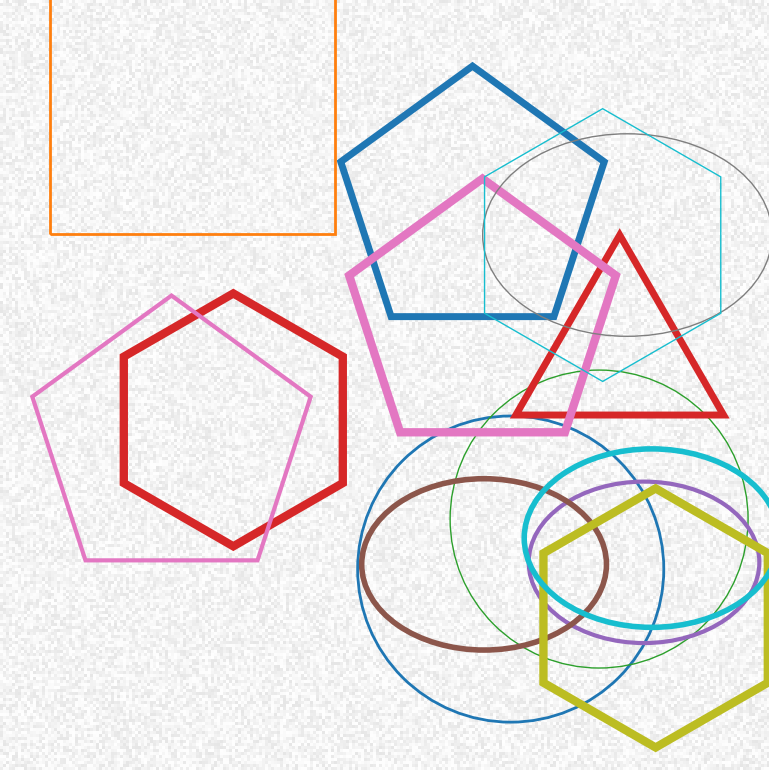[{"shape": "pentagon", "thickness": 2.5, "radius": 0.9, "center": [0.614, 0.734]}, {"shape": "circle", "thickness": 1, "radius": 0.99, "center": [0.663, 0.261]}, {"shape": "square", "thickness": 1, "radius": 0.92, "center": [0.25, 0.881]}, {"shape": "circle", "thickness": 0.5, "radius": 0.97, "center": [0.778, 0.326]}, {"shape": "hexagon", "thickness": 3, "radius": 0.82, "center": [0.303, 0.455]}, {"shape": "triangle", "thickness": 2.5, "radius": 0.78, "center": [0.805, 0.539]}, {"shape": "oval", "thickness": 1.5, "radius": 0.75, "center": [0.836, 0.27]}, {"shape": "oval", "thickness": 2, "radius": 0.79, "center": [0.629, 0.267]}, {"shape": "pentagon", "thickness": 1.5, "radius": 0.95, "center": [0.223, 0.426]}, {"shape": "pentagon", "thickness": 3, "radius": 0.91, "center": [0.627, 0.586]}, {"shape": "oval", "thickness": 0.5, "radius": 0.94, "center": [0.815, 0.695]}, {"shape": "hexagon", "thickness": 3, "radius": 0.84, "center": [0.851, 0.197]}, {"shape": "oval", "thickness": 2, "radius": 0.83, "center": [0.846, 0.301]}, {"shape": "hexagon", "thickness": 0.5, "radius": 0.89, "center": [0.783, 0.682]}]